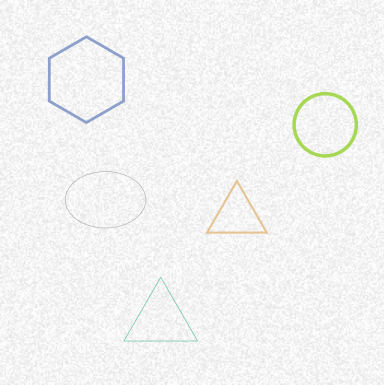[{"shape": "triangle", "thickness": 0.5, "radius": 0.55, "center": [0.418, 0.169]}, {"shape": "hexagon", "thickness": 2, "radius": 0.56, "center": [0.224, 0.793]}, {"shape": "circle", "thickness": 2.5, "radius": 0.4, "center": [0.845, 0.676]}, {"shape": "triangle", "thickness": 1.5, "radius": 0.45, "center": [0.615, 0.441]}, {"shape": "oval", "thickness": 0.5, "radius": 0.52, "center": [0.274, 0.481]}]